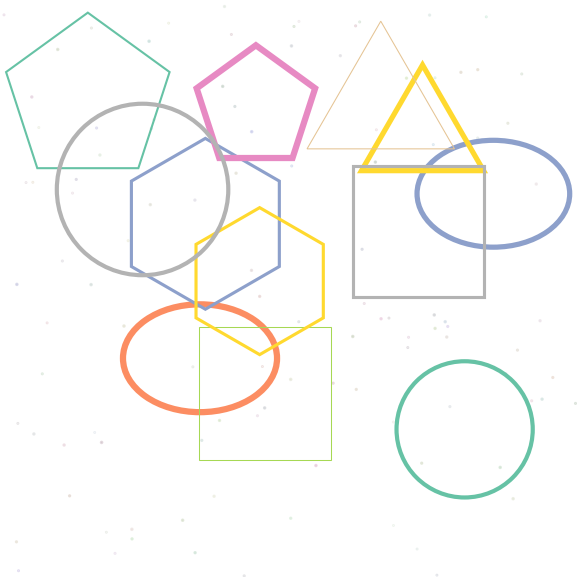[{"shape": "circle", "thickness": 2, "radius": 0.59, "center": [0.805, 0.256]}, {"shape": "pentagon", "thickness": 1, "radius": 0.74, "center": [0.152, 0.828]}, {"shape": "oval", "thickness": 3, "radius": 0.67, "center": [0.346, 0.379]}, {"shape": "hexagon", "thickness": 1.5, "radius": 0.74, "center": [0.356, 0.612]}, {"shape": "oval", "thickness": 2.5, "radius": 0.66, "center": [0.854, 0.664]}, {"shape": "pentagon", "thickness": 3, "radius": 0.54, "center": [0.443, 0.813]}, {"shape": "square", "thickness": 0.5, "radius": 0.57, "center": [0.459, 0.318]}, {"shape": "triangle", "thickness": 2.5, "radius": 0.61, "center": [0.732, 0.765]}, {"shape": "hexagon", "thickness": 1.5, "radius": 0.64, "center": [0.45, 0.512]}, {"shape": "triangle", "thickness": 0.5, "radius": 0.74, "center": [0.659, 0.815]}, {"shape": "square", "thickness": 1.5, "radius": 0.57, "center": [0.725, 0.599]}, {"shape": "circle", "thickness": 2, "radius": 0.74, "center": [0.247, 0.671]}]